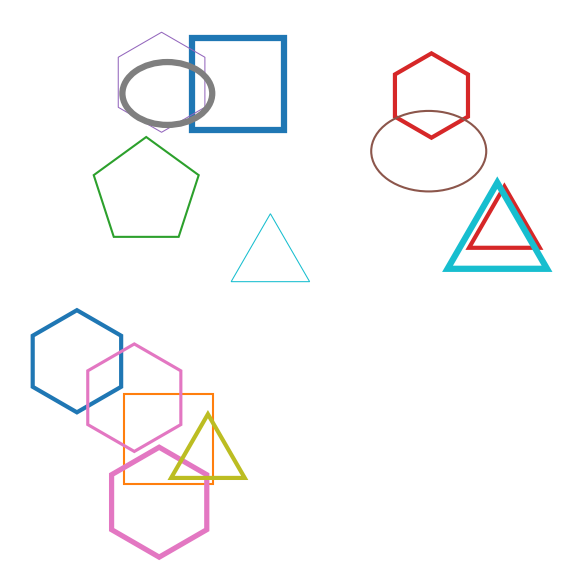[{"shape": "hexagon", "thickness": 2, "radius": 0.44, "center": [0.133, 0.374]}, {"shape": "square", "thickness": 3, "radius": 0.4, "center": [0.412, 0.854]}, {"shape": "square", "thickness": 1, "radius": 0.39, "center": [0.292, 0.239]}, {"shape": "pentagon", "thickness": 1, "radius": 0.48, "center": [0.253, 0.666]}, {"shape": "hexagon", "thickness": 2, "radius": 0.37, "center": [0.747, 0.834]}, {"shape": "triangle", "thickness": 2, "radius": 0.35, "center": [0.873, 0.605]}, {"shape": "hexagon", "thickness": 0.5, "radius": 0.43, "center": [0.28, 0.857]}, {"shape": "oval", "thickness": 1, "radius": 0.5, "center": [0.742, 0.737]}, {"shape": "hexagon", "thickness": 1.5, "radius": 0.47, "center": [0.233, 0.31]}, {"shape": "hexagon", "thickness": 2.5, "radius": 0.48, "center": [0.276, 0.13]}, {"shape": "oval", "thickness": 3, "radius": 0.39, "center": [0.29, 0.837]}, {"shape": "triangle", "thickness": 2, "radius": 0.37, "center": [0.36, 0.208]}, {"shape": "triangle", "thickness": 3, "radius": 0.5, "center": [0.861, 0.583]}, {"shape": "triangle", "thickness": 0.5, "radius": 0.39, "center": [0.468, 0.551]}]